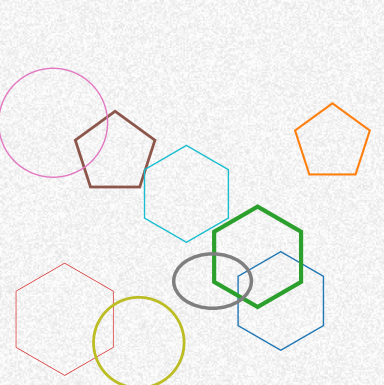[{"shape": "hexagon", "thickness": 1, "radius": 0.64, "center": [0.729, 0.218]}, {"shape": "pentagon", "thickness": 1.5, "radius": 0.51, "center": [0.863, 0.629]}, {"shape": "hexagon", "thickness": 3, "radius": 0.65, "center": [0.669, 0.333]}, {"shape": "hexagon", "thickness": 0.5, "radius": 0.73, "center": [0.168, 0.171]}, {"shape": "pentagon", "thickness": 2, "radius": 0.54, "center": [0.299, 0.602]}, {"shape": "circle", "thickness": 1, "radius": 0.71, "center": [0.138, 0.681]}, {"shape": "oval", "thickness": 2.5, "radius": 0.5, "center": [0.552, 0.27]}, {"shape": "circle", "thickness": 2, "radius": 0.59, "center": [0.361, 0.11]}, {"shape": "hexagon", "thickness": 1, "radius": 0.63, "center": [0.484, 0.496]}]